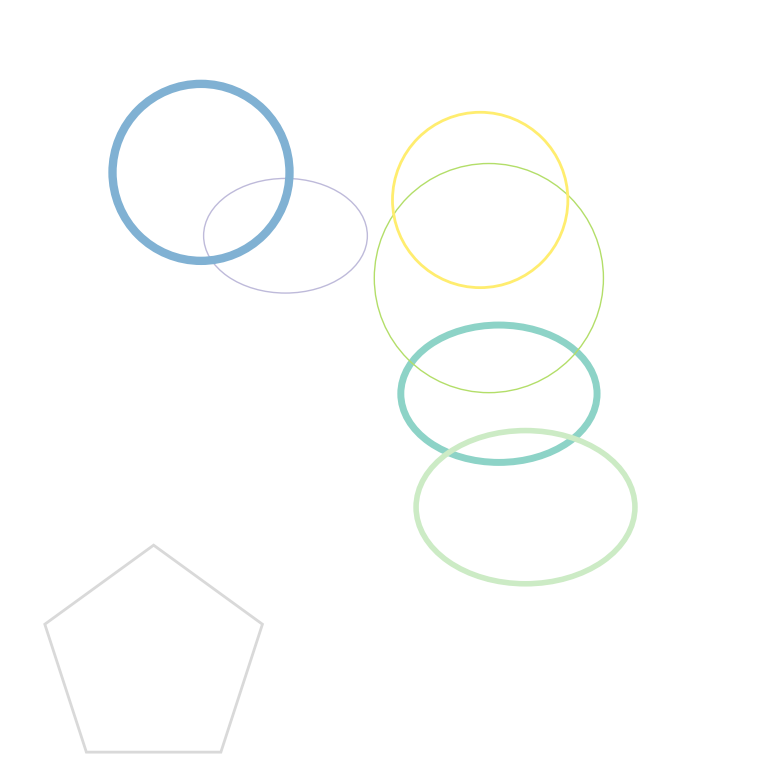[{"shape": "oval", "thickness": 2.5, "radius": 0.64, "center": [0.648, 0.489]}, {"shape": "oval", "thickness": 0.5, "radius": 0.53, "center": [0.371, 0.694]}, {"shape": "circle", "thickness": 3, "radius": 0.57, "center": [0.261, 0.776]}, {"shape": "circle", "thickness": 0.5, "radius": 0.74, "center": [0.635, 0.639]}, {"shape": "pentagon", "thickness": 1, "radius": 0.74, "center": [0.2, 0.143]}, {"shape": "oval", "thickness": 2, "radius": 0.71, "center": [0.682, 0.341]}, {"shape": "circle", "thickness": 1, "radius": 0.57, "center": [0.624, 0.74]}]